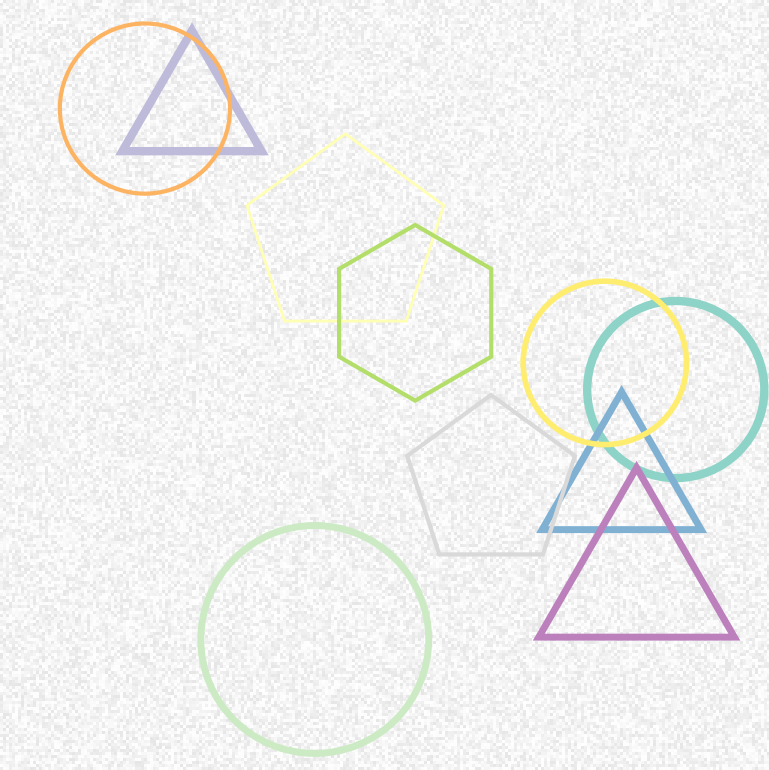[{"shape": "circle", "thickness": 3, "radius": 0.58, "center": [0.878, 0.494]}, {"shape": "pentagon", "thickness": 1, "radius": 0.67, "center": [0.449, 0.692]}, {"shape": "triangle", "thickness": 3, "radius": 0.52, "center": [0.249, 0.856]}, {"shape": "triangle", "thickness": 2.5, "radius": 0.6, "center": [0.807, 0.372]}, {"shape": "circle", "thickness": 1.5, "radius": 0.55, "center": [0.188, 0.859]}, {"shape": "hexagon", "thickness": 1.5, "radius": 0.57, "center": [0.539, 0.594]}, {"shape": "pentagon", "thickness": 1.5, "radius": 0.57, "center": [0.638, 0.373]}, {"shape": "triangle", "thickness": 2.5, "radius": 0.73, "center": [0.827, 0.246]}, {"shape": "circle", "thickness": 2.5, "radius": 0.74, "center": [0.409, 0.17]}, {"shape": "circle", "thickness": 2, "radius": 0.53, "center": [0.786, 0.529]}]